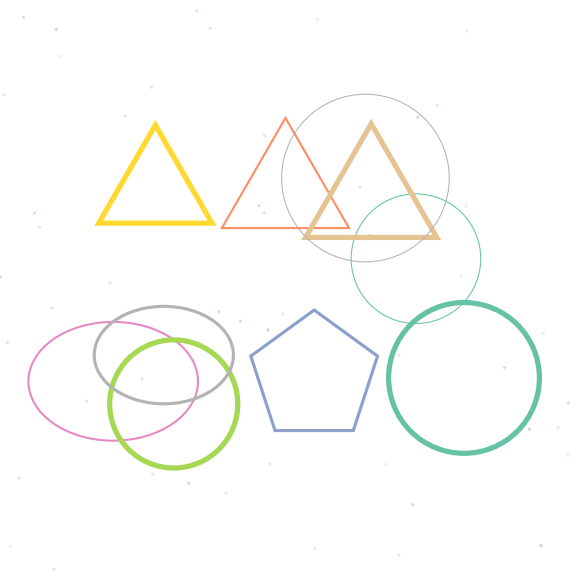[{"shape": "circle", "thickness": 0.5, "radius": 0.56, "center": [0.72, 0.551]}, {"shape": "circle", "thickness": 2.5, "radius": 0.65, "center": [0.803, 0.345]}, {"shape": "triangle", "thickness": 1, "radius": 0.64, "center": [0.494, 0.668]}, {"shape": "pentagon", "thickness": 1.5, "radius": 0.58, "center": [0.544, 0.347]}, {"shape": "oval", "thickness": 1, "radius": 0.73, "center": [0.196, 0.339]}, {"shape": "circle", "thickness": 2.5, "radius": 0.55, "center": [0.301, 0.3]}, {"shape": "triangle", "thickness": 2.5, "radius": 0.57, "center": [0.269, 0.669]}, {"shape": "triangle", "thickness": 2.5, "radius": 0.66, "center": [0.643, 0.654]}, {"shape": "oval", "thickness": 1.5, "radius": 0.6, "center": [0.284, 0.384]}, {"shape": "circle", "thickness": 0.5, "radius": 0.73, "center": [0.633, 0.691]}]